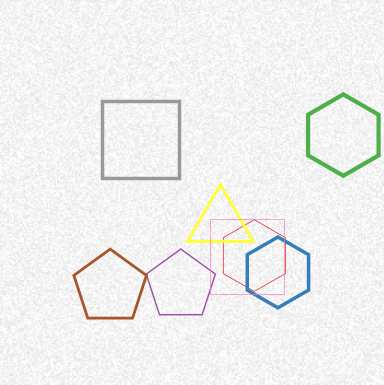[{"shape": "hexagon", "thickness": 0.5, "radius": 0.47, "center": [0.661, 0.336]}, {"shape": "hexagon", "thickness": 2.5, "radius": 0.46, "center": [0.722, 0.292]}, {"shape": "hexagon", "thickness": 3, "radius": 0.53, "center": [0.892, 0.649]}, {"shape": "pentagon", "thickness": 1, "radius": 0.47, "center": [0.47, 0.259]}, {"shape": "triangle", "thickness": 2, "radius": 0.49, "center": [0.572, 0.422]}, {"shape": "pentagon", "thickness": 2, "radius": 0.5, "center": [0.286, 0.254]}, {"shape": "square", "thickness": 0.5, "radius": 0.48, "center": [0.641, 0.334]}, {"shape": "square", "thickness": 2.5, "radius": 0.5, "center": [0.365, 0.638]}]